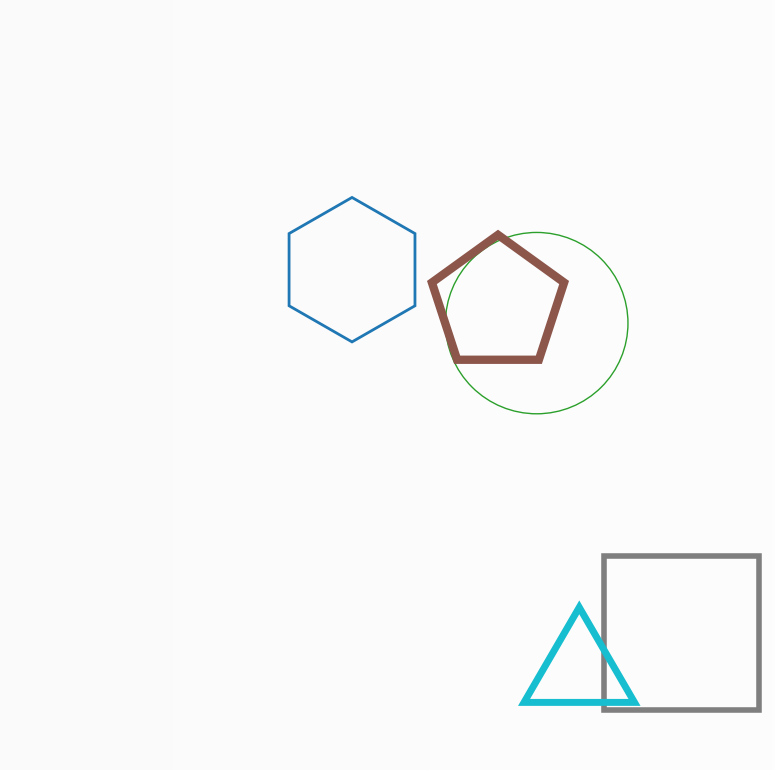[{"shape": "hexagon", "thickness": 1, "radius": 0.47, "center": [0.454, 0.65]}, {"shape": "circle", "thickness": 0.5, "radius": 0.59, "center": [0.693, 0.58]}, {"shape": "pentagon", "thickness": 3, "radius": 0.45, "center": [0.643, 0.605]}, {"shape": "square", "thickness": 2, "radius": 0.5, "center": [0.879, 0.178]}, {"shape": "triangle", "thickness": 2.5, "radius": 0.41, "center": [0.747, 0.129]}]